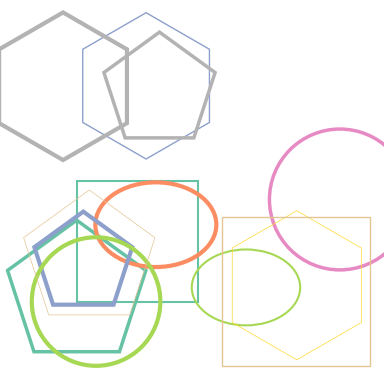[{"shape": "pentagon", "thickness": 2.5, "radius": 0.94, "center": [0.199, 0.239]}, {"shape": "square", "thickness": 1.5, "radius": 0.79, "center": [0.356, 0.372]}, {"shape": "oval", "thickness": 3, "radius": 0.79, "center": [0.405, 0.416]}, {"shape": "hexagon", "thickness": 1, "radius": 0.95, "center": [0.379, 0.777]}, {"shape": "pentagon", "thickness": 3, "radius": 0.67, "center": [0.216, 0.317]}, {"shape": "circle", "thickness": 2.5, "radius": 0.91, "center": [0.883, 0.482]}, {"shape": "circle", "thickness": 3, "radius": 0.83, "center": [0.25, 0.217]}, {"shape": "oval", "thickness": 1.5, "radius": 0.7, "center": [0.639, 0.253]}, {"shape": "hexagon", "thickness": 0.5, "radius": 0.97, "center": [0.771, 0.259]}, {"shape": "pentagon", "thickness": 0.5, "radius": 0.9, "center": [0.232, 0.327]}, {"shape": "square", "thickness": 1, "radius": 0.96, "center": [0.769, 0.243]}, {"shape": "pentagon", "thickness": 2.5, "radius": 0.76, "center": [0.414, 0.765]}, {"shape": "hexagon", "thickness": 3, "radius": 0.96, "center": [0.164, 0.776]}]